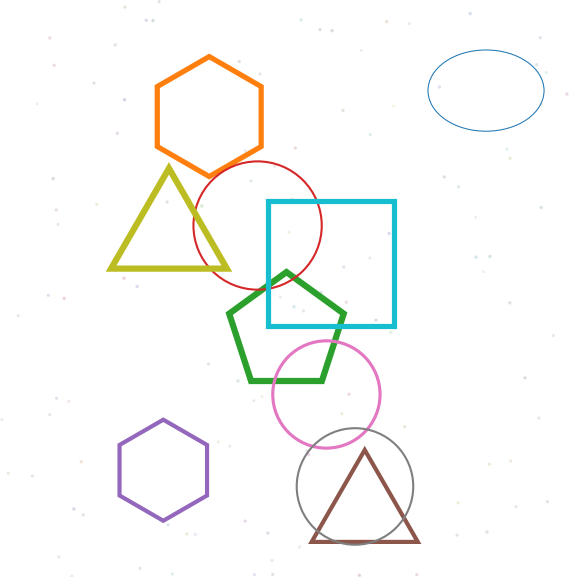[{"shape": "oval", "thickness": 0.5, "radius": 0.5, "center": [0.842, 0.842]}, {"shape": "hexagon", "thickness": 2.5, "radius": 0.52, "center": [0.362, 0.797]}, {"shape": "pentagon", "thickness": 3, "radius": 0.52, "center": [0.496, 0.424]}, {"shape": "circle", "thickness": 1, "radius": 0.56, "center": [0.446, 0.609]}, {"shape": "hexagon", "thickness": 2, "radius": 0.44, "center": [0.283, 0.185]}, {"shape": "triangle", "thickness": 2, "radius": 0.53, "center": [0.632, 0.114]}, {"shape": "circle", "thickness": 1.5, "radius": 0.46, "center": [0.565, 0.316]}, {"shape": "circle", "thickness": 1, "radius": 0.5, "center": [0.615, 0.157]}, {"shape": "triangle", "thickness": 3, "radius": 0.58, "center": [0.293, 0.592]}, {"shape": "square", "thickness": 2.5, "radius": 0.54, "center": [0.573, 0.543]}]